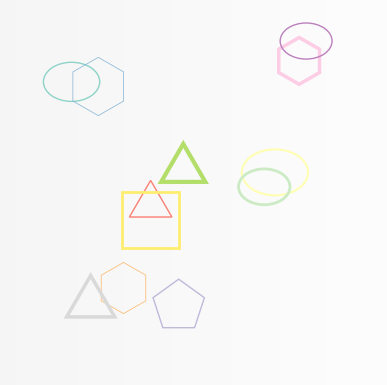[{"shape": "oval", "thickness": 1, "radius": 0.36, "center": [0.185, 0.787]}, {"shape": "oval", "thickness": 1.5, "radius": 0.43, "center": [0.71, 0.552]}, {"shape": "pentagon", "thickness": 1, "radius": 0.35, "center": [0.461, 0.205]}, {"shape": "triangle", "thickness": 1, "radius": 0.32, "center": [0.389, 0.468]}, {"shape": "hexagon", "thickness": 0.5, "radius": 0.38, "center": [0.254, 0.775]}, {"shape": "hexagon", "thickness": 0.5, "radius": 0.33, "center": [0.319, 0.252]}, {"shape": "triangle", "thickness": 3, "radius": 0.33, "center": [0.473, 0.56]}, {"shape": "hexagon", "thickness": 2.5, "radius": 0.3, "center": [0.772, 0.842]}, {"shape": "triangle", "thickness": 2.5, "radius": 0.36, "center": [0.234, 0.213]}, {"shape": "oval", "thickness": 1, "radius": 0.33, "center": [0.79, 0.893]}, {"shape": "oval", "thickness": 2, "radius": 0.33, "center": [0.682, 0.515]}, {"shape": "square", "thickness": 2, "radius": 0.36, "center": [0.388, 0.429]}]